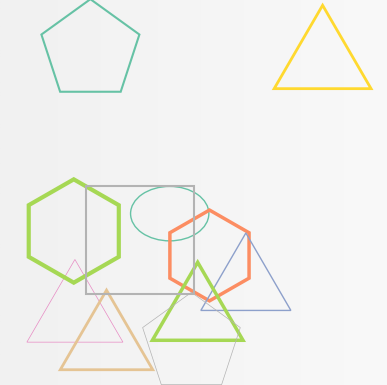[{"shape": "oval", "thickness": 1, "radius": 0.51, "center": [0.438, 0.445]}, {"shape": "pentagon", "thickness": 1.5, "radius": 0.66, "center": [0.233, 0.869]}, {"shape": "hexagon", "thickness": 2.5, "radius": 0.59, "center": [0.541, 0.336]}, {"shape": "triangle", "thickness": 1, "radius": 0.67, "center": [0.634, 0.261]}, {"shape": "triangle", "thickness": 0.5, "radius": 0.72, "center": [0.193, 0.183]}, {"shape": "hexagon", "thickness": 3, "radius": 0.67, "center": [0.19, 0.4]}, {"shape": "triangle", "thickness": 2.5, "radius": 0.68, "center": [0.51, 0.184]}, {"shape": "triangle", "thickness": 2, "radius": 0.72, "center": [0.833, 0.842]}, {"shape": "triangle", "thickness": 2, "radius": 0.69, "center": [0.275, 0.109]}, {"shape": "pentagon", "thickness": 0.5, "radius": 0.66, "center": [0.494, 0.108]}, {"shape": "square", "thickness": 1.5, "radius": 0.7, "center": [0.361, 0.376]}]